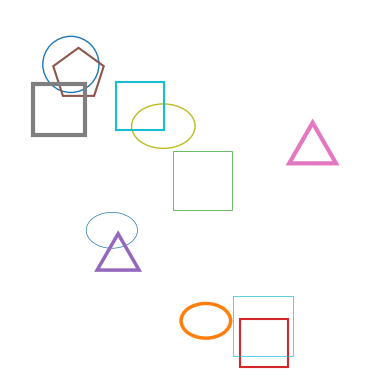[{"shape": "oval", "thickness": 0.5, "radius": 0.33, "center": [0.291, 0.402]}, {"shape": "circle", "thickness": 1, "radius": 0.36, "center": [0.184, 0.833]}, {"shape": "oval", "thickness": 2.5, "radius": 0.32, "center": [0.535, 0.167]}, {"shape": "square", "thickness": 0.5, "radius": 0.38, "center": [0.526, 0.532]}, {"shape": "square", "thickness": 1.5, "radius": 0.31, "center": [0.686, 0.11]}, {"shape": "triangle", "thickness": 2.5, "radius": 0.31, "center": [0.307, 0.33]}, {"shape": "pentagon", "thickness": 1.5, "radius": 0.34, "center": [0.204, 0.807]}, {"shape": "triangle", "thickness": 3, "radius": 0.35, "center": [0.812, 0.611]}, {"shape": "square", "thickness": 3, "radius": 0.33, "center": [0.153, 0.716]}, {"shape": "oval", "thickness": 1, "radius": 0.41, "center": [0.424, 0.672]}, {"shape": "square", "thickness": 0.5, "radius": 0.39, "center": [0.684, 0.154]}, {"shape": "square", "thickness": 1.5, "radius": 0.31, "center": [0.364, 0.725]}]